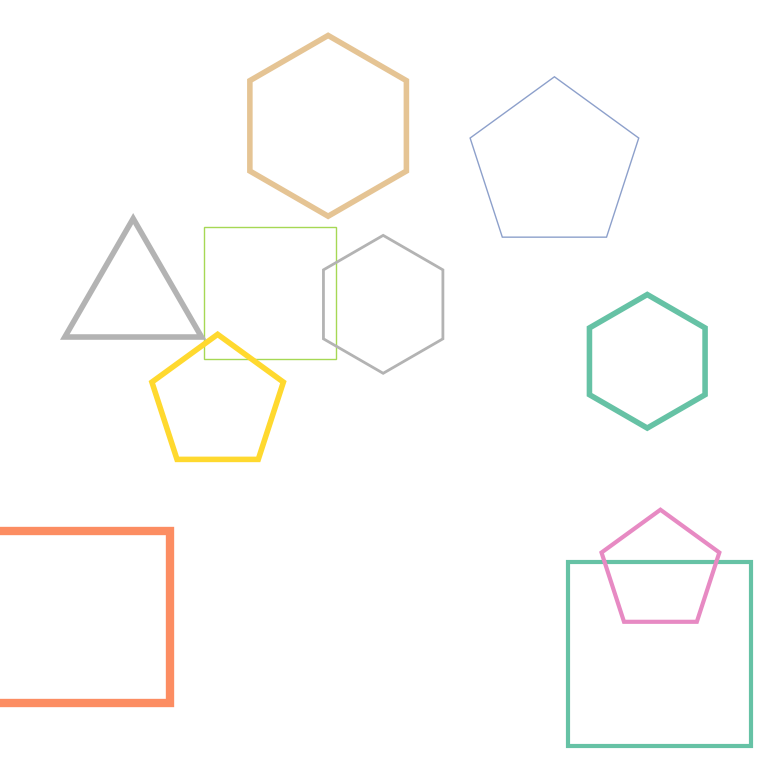[{"shape": "hexagon", "thickness": 2, "radius": 0.43, "center": [0.841, 0.531]}, {"shape": "square", "thickness": 1.5, "radius": 0.59, "center": [0.856, 0.151]}, {"shape": "square", "thickness": 3, "radius": 0.56, "center": [0.109, 0.199]}, {"shape": "pentagon", "thickness": 0.5, "radius": 0.58, "center": [0.72, 0.785]}, {"shape": "pentagon", "thickness": 1.5, "radius": 0.4, "center": [0.858, 0.258]}, {"shape": "square", "thickness": 0.5, "radius": 0.43, "center": [0.35, 0.62]}, {"shape": "pentagon", "thickness": 2, "radius": 0.45, "center": [0.283, 0.476]}, {"shape": "hexagon", "thickness": 2, "radius": 0.59, "center": [0.426, 0.837]}, {"shape": "triangle", "thickness": 2, "radius": 0.51, "center": [0.173, 0.614]}, {"shape": "hexagon", "thickness": 1, "radius": 0.45, "center": [0.498, 0.605]}]